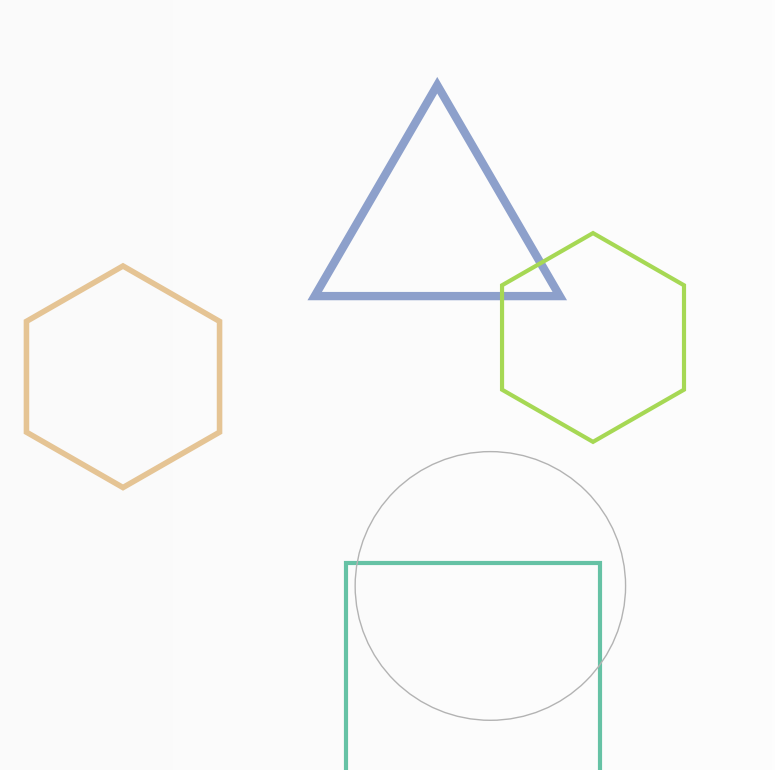[{"shape": "square", "thickness": 1.5, "radius": 0.82, "center": [0.61, 0.105]}, {"shape": "triangle", "thickness": 3, "radius": 0.91, "center": [0.564, 0.707]}, {"shape": "hexagon", "thickness": 1.5, "radius": 0.68, "center": [0.765, 0.562]}, {"shape": "hexagon", "thickness": 2, "radius": 0.72, "center": [0.159, 0.511]}, {"shape": "circle", "thickness": 0.5, "radius": 0.87, "center": [0.633, 0.239]}]